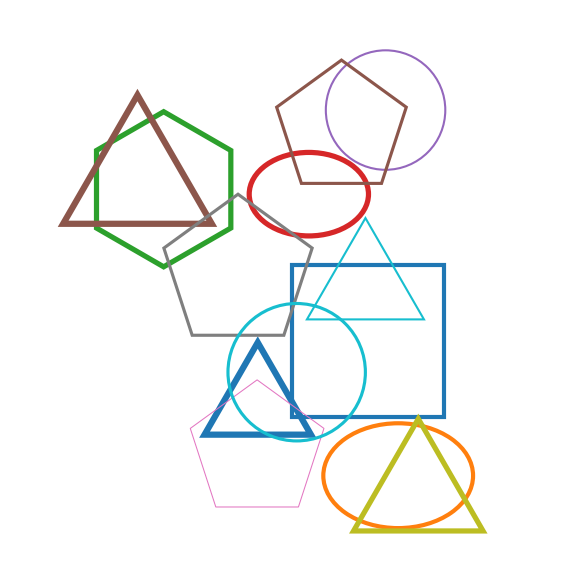[{"shape": "square", "thickness": 2, "radius": 0.66, "center": [0.637, 0.409]}, {"shape": "triangle", "thickness": 3, "radius": 0.53, "center": [0.446, 0.3]}, {"shape": "oval", "thickness": 2, "radius": 0.65, "center": [0.69, 0.175]}, {"shape": "hexagon", "thickness": 2.5, "radius": 0.67, "center": [0.283, 0.671]}, {"shape": "oval", "thickness": 2.5, "radius": 0.52, "center": [0.535, 0.663]}, {"shape": "circle", "thickness": 1, "radius": 0.52, "center": [0.668, 0.809]}, {"shape": "triangle", "thickness": 3, "radius": 0.74, "center": [0.238, 0.686]}, {"shape": "pentagon", "thickness": 1.5, "radius": 0.59, "center": [0.591, 0.777]}, {"shape": "pentagon", "thickness": 0.5, "radius": 0.61, "center": [0.445, 0.22]}, {"shape": "pentagon", "thickness": 1.5, "radius": 0.67, "center": [0.412, 0.528]}, {"shape": "triangle", "thickness": 2.5, "radius": 0.65, "center": [0.724, 0.144]}, {"shape": "circle", "thickness": 1.5, "radius": 0.59, "center": [0.514, 0.355]}, {"shape": "triangle", "thickness": 1, "radius": 0.58, "center": [0.633, 0.505]}]